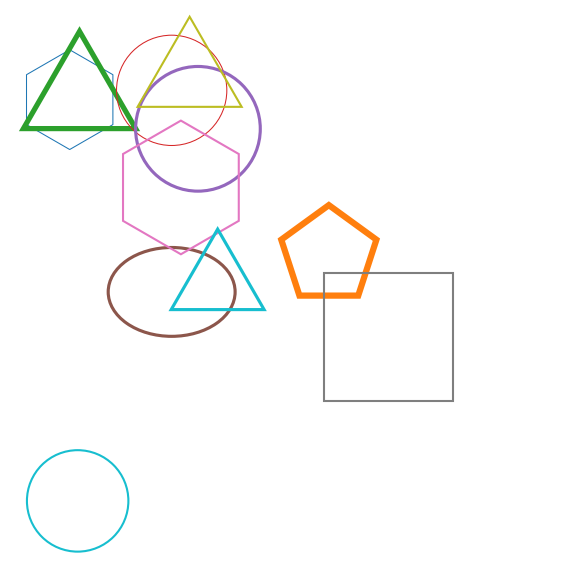[{"shape": "hexagon", "thickness": 0.5, "radius": 0.43, "center": [0.121, 0.827]}, {"shape": "pentagon", "thickness": 3, "radius": 0.43, "center": [0.569, 0.557]}, {"shape": "triangle", "thickness": 2.5, "radius": 0.56, "center": [0.138, 0.833]}, {"shape": "circle", "thickness": 0.5, "radius": 0.48, "center": [0.297, 0.843]}, {"shape": "circle", "thickness": 1.5, "radius": 0.54, "center": [0.343, 0.776]}, {"shape": "oval", "thickness": 1.5, "radius": 0.55, "center": [0.297, 0.494]}, {"shape": "hexagon", "thickness": 1, "radius": 0.58, "center": [0.313, 0.675]}, {"shape": "square", "thickness": 1, "radius": 0.56, "center": [0.672, 0.415]}, {"shape": "triangle", "thickness": 1, "radius": 0.52, "center": [0.328, 0.866]}, {"shape": "circle", "thickness": 1, "radius": 0.44, "center": [0.134, 0.132]}, {"shape": "triangle", "thickness": 1.5, "radius": 0.46, "center": [0.377, 0.509]}]